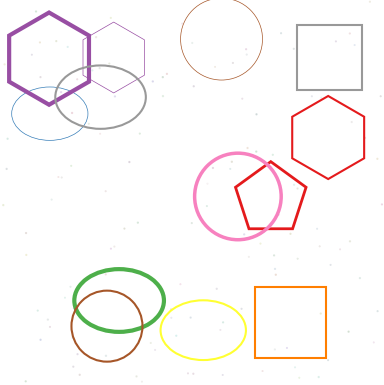[{"shape": "pentagon", "thickness": 2, "radius": 0.48, "center": [0.703, 0.484]}, {"shape": "hexagon", "thickness": 1.5, "radius": 0.54, "center": [0.852, 0.643]}, {"shape": "oval", "thickness": 0.5, "radius": 0.5, "center": [0.129, 0.705]}, {"shape": "oval", "thickness": 3, "radius": 0.58, "center": [0.309, 0.219]}, {"shape": "hexagon", "thickness": 3, "radius": 0.6, "center": [0.127, 0.848]}, {"shape": "hexagon", "thickness": 0.5, "radius": 0.46, "center": [0.295, 0.851]}, {"shape": "square", "thickness": 1.5, "radius": 0.46, "center": [0.754, 0.163]}, {"shape": "oval", "thickness": 1.5, "radius": 0.55, "center": [0.528, 0.142]}, {"shape": "circle", "thickness": 1.5, "radius": 0.46, "center": [0.278, 0.153]}, {"shape": "circle", "thickness": 0.5, "radius": 0.53, "center": [0.575, 0.899]}, {"shape": "circle", "thickness": 2.5, "radius": 0.56, "center": [0.618, 0.49]}, {"shape": "square", "thickness": 1.5, "radius": 0.42, "center": [0.855, 0.85]}, {"shape": "oval", "thickness": 1.5, "radius": 0.59, "center": [0.261, 0.748]}]